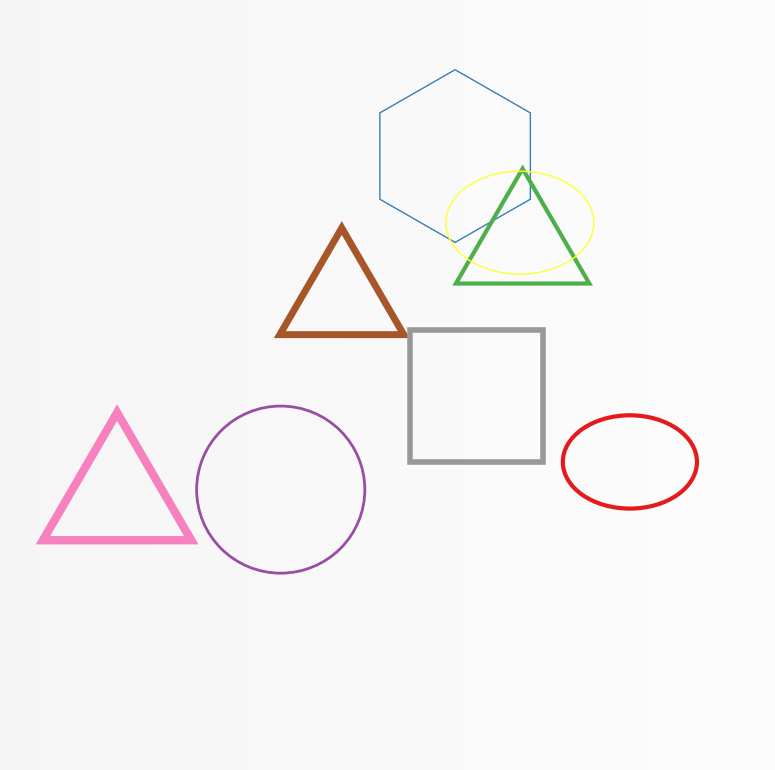[{"shape": "oval", "thickness": 1.5, "radius": 0.43, "center": [0.813, 0.4]}, {"shape": "hexagon", "thickness": 0.5, "radius": 0.56, "center": [0.587, 0.797]}, {"shape": "triangle", "thickness": 1.5, "radius": 0.5, "center": [0.674, 0.682]}, {"shape": "circle", "thickness": 1, "radius": 0.54, "center": [0.362, 0.364]}, {"shape": "oval", "thickness": 0.5, "radius": 0.48, "center": [0.671, 0.711]}, {"shape": "triangle", "thickness": 2.5, "radius": 0.46, "center": [0.441, 0.612]}, {"shape": "triangle", "thickness": 3, "radius": 0.55, "center": [0.151, 0.354]}, {"shape": "square", "thickness": 2, "radius": 0.43, "center": [0.615, 0.486]}]